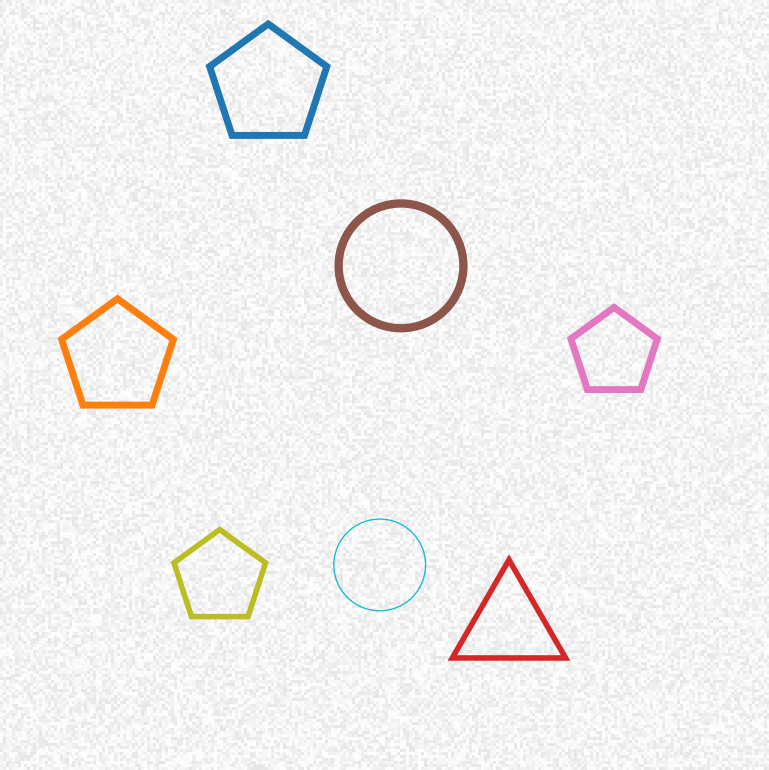[{"shape": "pentagon", "thickness": 2.5, "radius": 0.4, "center": [0.348, 0.889]}, {"shape": "pentagon", "thickness": 2.5, "radius": 0.38, "center": [0.153, 0.536]}, {"shape": "triangle", "thickness": 2, "radius": 0.42, "center": [0.661, 0.188]}, {"shape": "circle", "thickness": 3, "radius": 0.41, "center": [0.521, 0.655]}, {"shape": "pentagon", "thickness": 2.5, "radius": 0.29, "center": [0.798, 0.542]}, {"shape": "pentagon", "thickness": 2, "radius": 0.31, "center": [0.285, 0.25]}, {"shape": "circle", "thickness": 0.5, "radius": 0.3, "center": [0.493, 0.266]}]